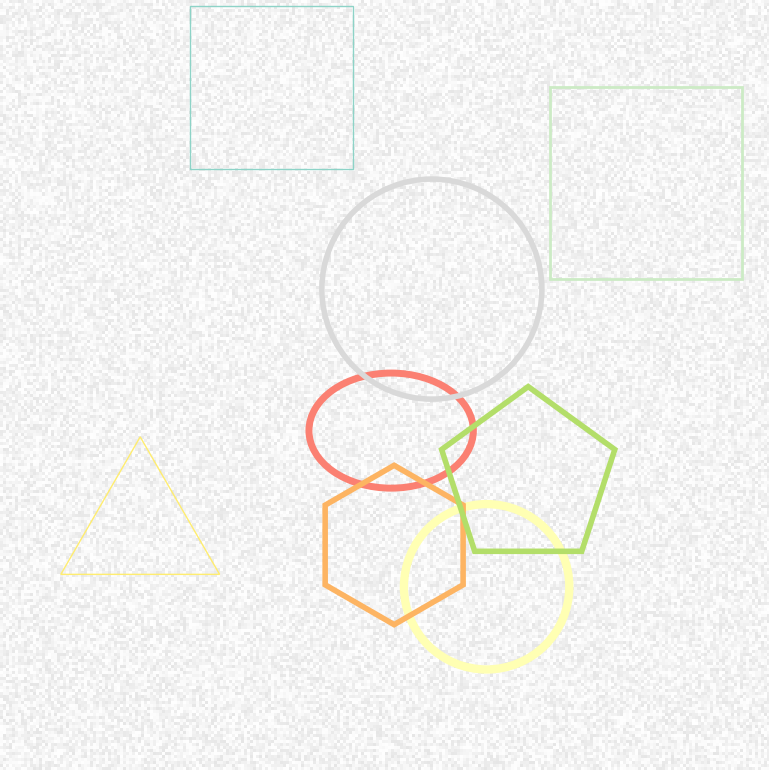[{"shape": "square", "thickness": 0.5, "radius": 0.53, "center": [0.352, 0.886]}, {"shape": "circle", "thickness": 3, "radius": 0.54, "center": [0.632, 0.238]}, {"shape": "oval", "thickness": 2.5, "radius": 0.53, "center": [0.508, 0.441]}, {"shape": "hexagon", "thickness": 2, "radius": 0.52, "center": [0.512, 0.292]}, {"shape": "pentagon", "thickness": 2, "radius": 0.59, "center": [0.686, 0.38]}, {"shape": "circle", "thickness": 2, "radius": 0.71, "center": [0.561, 0.625]}, {"shape": "square", "thickness": 1, "radius": 0.62, "center": [0.839, 0.763]}, {"shape": "triangle", "thickness": 0.5, "radius": 0.6, "center": [0.182, 0.314]}]